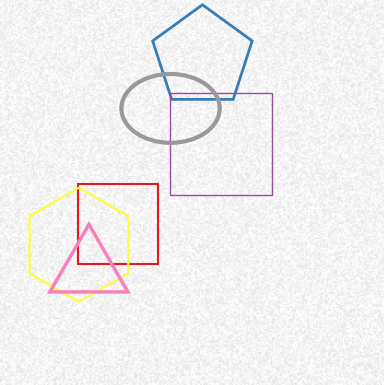[{"shape": "square", "thickness": 1.5, "radius": 0.52, "center": [0.307, 0.417]}, {"shape": "pentagon", "thickness": 2, "radius": 0.68, "center": [0.526, 0.852]}, {"shape": "square", "thickness": 1, "radius": 0.67, "center": [0.574, 0.626]}, {"shape": "hexagon", "thickness": 1.5, "radius": 0.74, "center": [0.205, 0.364]}, {"shape": "triangle", "thickness": 2.5, "radius": 0.58, "center": [0.231, 0.3]}, {"shape": "oval", "thickness": 3, "radius": 0.64, "center": [0.443, 0.718]}]